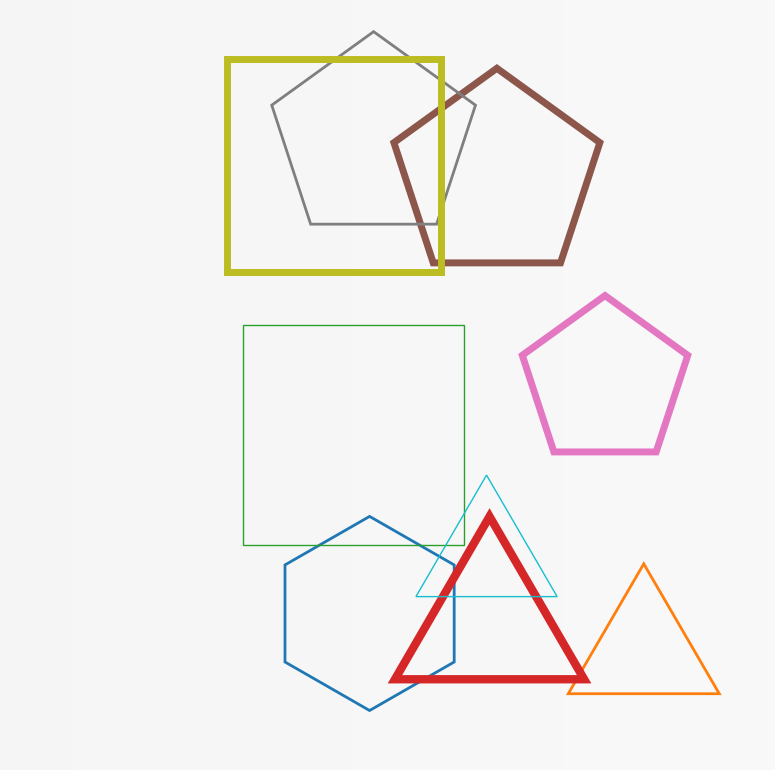[{"shape": "hexagon", "thickness": 1, "radius": 0.63, "center": [0.477, 0.203]}, {"shape": "triangle", "thickness": 1, "radius": 0.56, "center": [0.831, 0.155]}, {"shape": "square", "thickness": 0.5, "radius": 0.71, "center": [0.456, 0.435]}, {"shape": "triangle", "thickness": 3, "radius": 0.7, "center": [0.632, 0.188]}, {"shape": "pentagon", "thickness": 2.5, "radius": 0.7, "center": [0.641, 0.772]}, {"shape": "pentagon", "thickness": 2.5, "radius": 0.56, "center": [0.781, 0.504]}, {"shape": "pentagon", "thickness": 1, "radius": 0.69, "center": [0.482, 0.821]}, {"shape": "square", "thickness": 2.5, "radius": 0.69, "center": [0.431, 0.785]}, {"shape": "triangle", "thickness": 0.5, "radius": 0.53, "center": [0.628, 0.278]}]